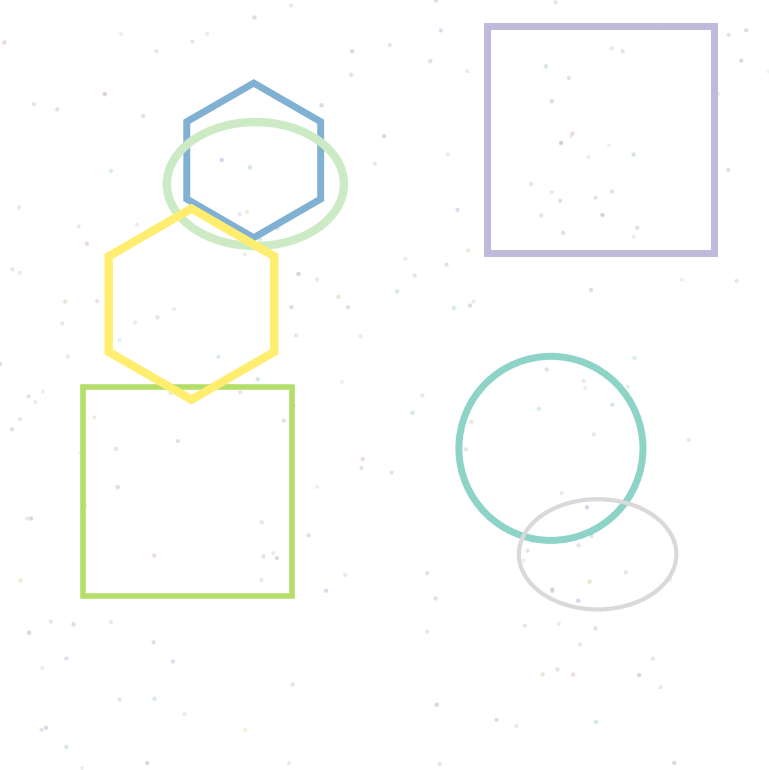[{"shape": "circle", "thickness": 2.5, "radius": 0.6, "center": [0.715, 0.418]}, {"shape": "square", "thickness": 2.5, "radius": 0.74, "center": [0.78, 0.818]}, {"shape": "hexagon", "thickness": 2.5, "radius": 0.5, "center": [0.33, 0.792]}, {"shape": "square", "thickness": 2, "radius": 0.68, "center": [0.244, 0.362]}, {"shape": "oval", "thickness": 1.5, "radius": 0.51, "center": [0.776, 0.28]}, {"shape": "oval", "thickness": 3, "radius": 0.58, "center": [0.332, 0.761]}, {"shape": "hexagon", "thickness": 3, "radius": 0.62, "center": [0.249, 0.605]}]